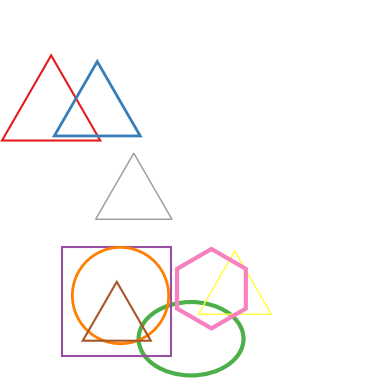[{"shape": "triangle", "thickness": 1.5, "radius": 0.74, "center": [0.133, 0.709]}, {"shape": "triangle", "thickness": 2, "radius": 0.64, "center": [0.253, 0.711]}, {"shape": "oval", "thickness": 3, "radius": 0.68, "center": [0.496, 0.12]}, {"shape": "square", "thickness": 1.5, "radius": 0.71, "center": [0.303, 0.216]}, {"shape": "circle", "thickness": 2, "radius": 0.63, "center": [0.313, 0.232]}, {"shape": "triangle", "thickness": 1, "radius": 0.55, "center": [0.61, 0.239]}, {"shape": "triangle", "thickness": 1.5, "radius": 0.51, "center": [0.303, 0.166]}, {"shape": "hexagon", "thickness": 3, "radius": 0.52, "center": [0.549, 0.25]}, {"shape": "triangle", "thickness": 1, "radius": 0.57, "center": [0.347, 0.488]}]